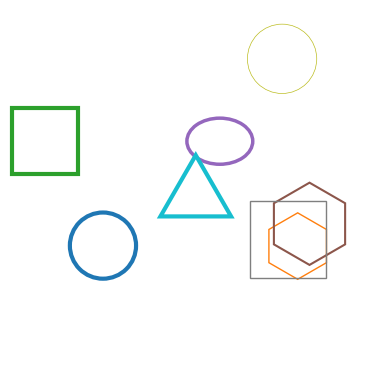[{"shape": "circle", "thickness": 3, "radius": 0.43, "center": [0.267, 0.362]}, {"shape": "hexagon", "thickness": 1, "radius": 0.43, "center": [0.773, 0.361]}, {"shape": "square", "thickness": 3, "radius": 0.43, "center": [0.118, 0.634]}, {"shape": "oval", "thickness": 2.5, "radius": 0.43, "center": [0.571, 0.633]}, {"shape": "hexagon", "thickness": 1.5, "radius": 0.53, "center": [0.804, 0.419]}, {"shape": "square", "thickness": 1, "radius": 0.5, "center": [0.748, 0.378]}, {"shape": "circle", "thickness": 0.5, "radius": 0.45, "center": [0.733, 0.847]}, {"shape": "triangle", "thickness": 3, "radius": 0.53, "center": [0.508, 0.491]}]